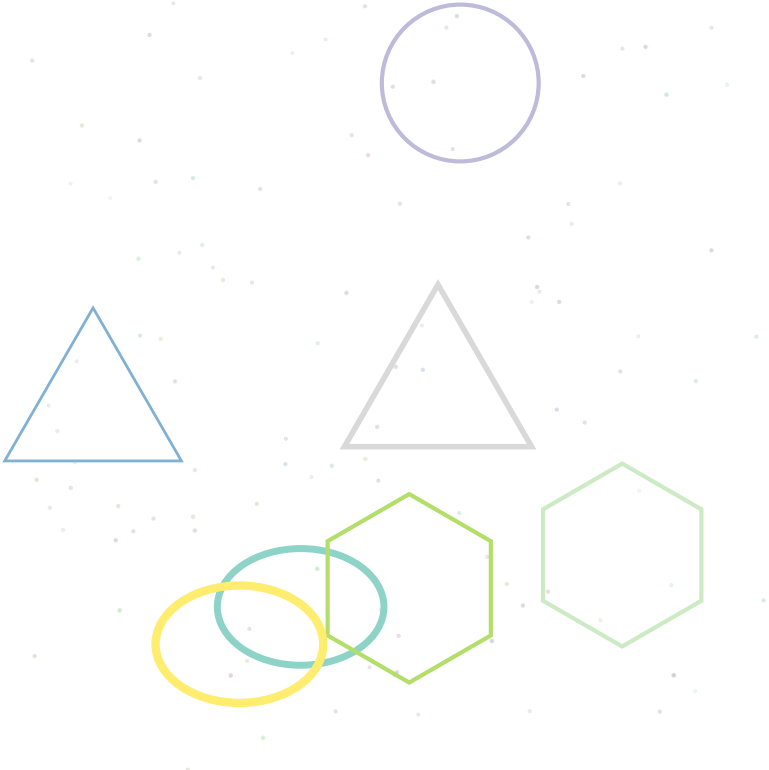[{"shape": "oval", "thickness": 2.5, "radius": 0.54, "center": [0.39, 0.212]}, {"shape": "circle", "thickness": 1.5, "radius": 0.51, "center": [0.598, 0.892]}, {"shape": "triangle", "thickness": 1, "radius": 0.66, "center": [0.121, 0.468]}, {"shape": "hexagon", "thickness": 1.5, "radius": 0.61, "center": [0.531, 0.236]}, {"shape": "triangle", "thickness": 2, "radius": 0.7, "center": [0.569, 0.49]}, {"shape": "hexagon", "thickness": 1.5, "radius": 0.59, "center": [0.808, 0.279]}, {"shape": "oval", "thickness": 3, "radius": 0.54, "center": [0.311, 0.163]}]